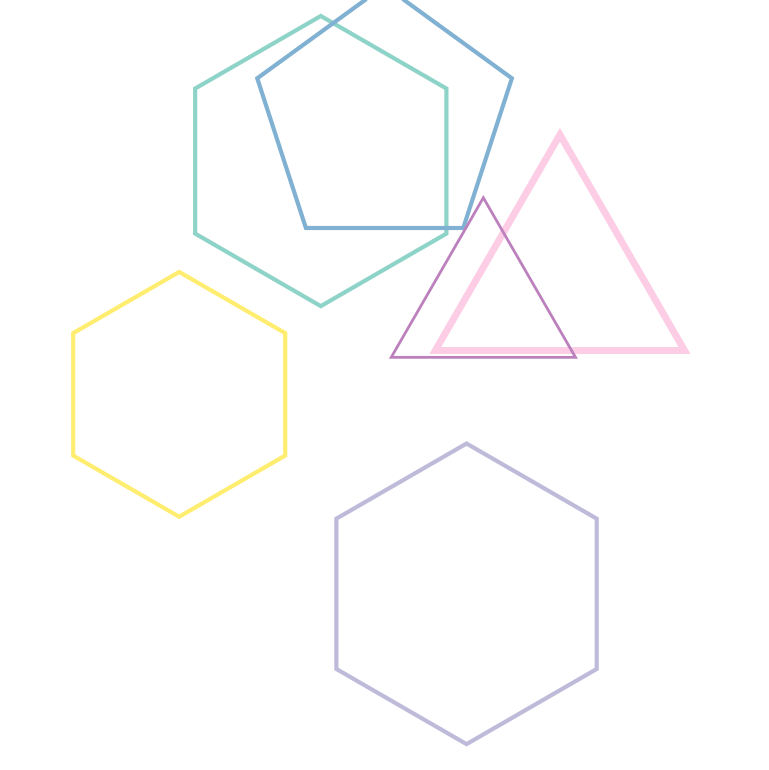[{"shape": "hexagon", "thickness": 1.5, "radius": 0.94, "center": [0.417, 0.791]}, {"shape": "hexagon", "thickness": 1.5, "radius": 0.98, "center": [0.606, 0.229]}, {"shape": "pentagon", "thickness": 1.5, "radius": 0.87, "center": [0.499, 0.845]}, {"shape": "triangle", "thickness": 2.5, "radius": 0.93, "center": [0.727, 0.638]}, {"shape": "triangle", "thickness": 1, "radius": 0.69, "center": [0.628, 0.605]}, {"shape": "hexagon", "thickness": 1.5, "radius": 0.79, "center": [0.233, 0.488]}]